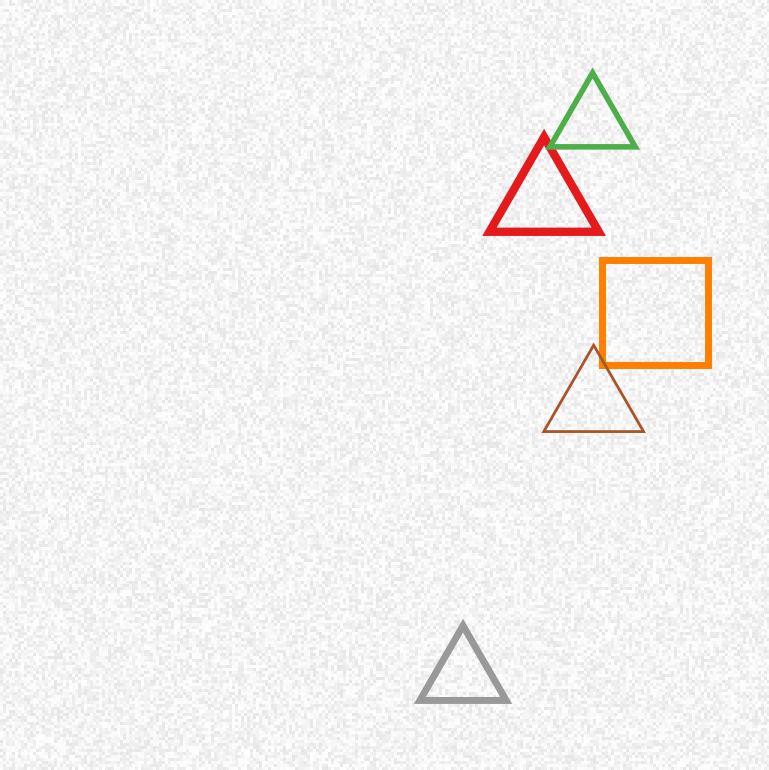[{"shape": "triangle", "thickness": 3, "radius": 0.41, "center": [0.707, 0.74]}, {"shape": "triangle", "thickness": 2, "radius": 0.32, "center": [0.77, 0.841]}, {"shape": "square", "thickness": 2.5, "radius": 0.34, "center": [0.851, 0.594]}, {"shape": "triangle", "thickness": 1, "radius": 0.37, "center": [0.771, 0.477]}, {"shape": "triangle", "thickness": 2.5, "radius": 0.32, "center": [0.601, 0.123]}]